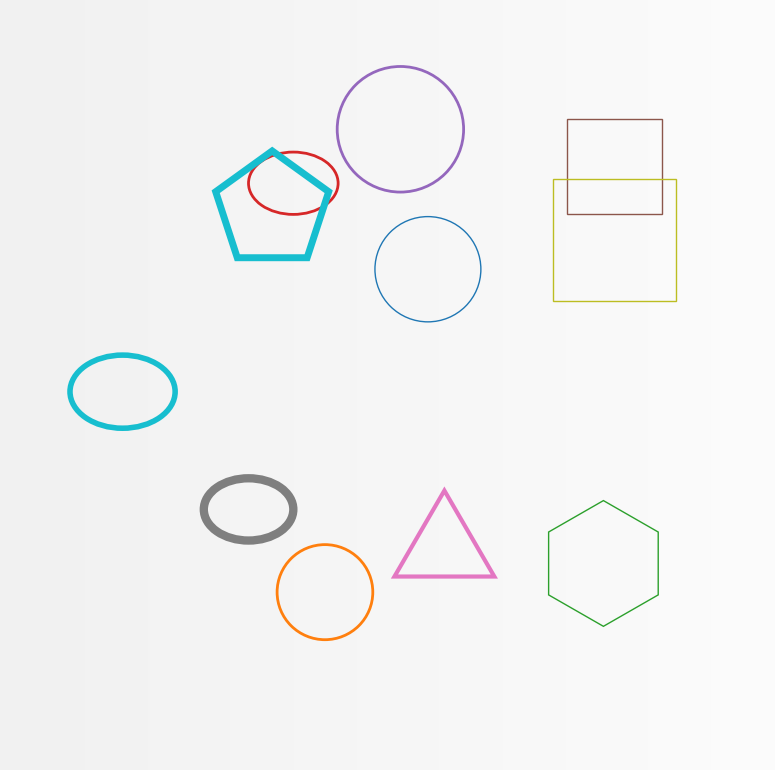[{"shape": "circle", "thickness": 0.5, "radius": 0.34, "center": [0.552, 0.65]}, {"shape": "circle", "thickness": 1, "radius": 0.31, "center": [0.419, 0.231]}, {"shape": "hexagon", "thickness": 0.5, "radius": 0.41, "center": [0.779, 0.268]}, {"shape": "oval", "thickness": 1, "radius": 0.29, "center": [0.378, 0.762]}, {"shape": "circle", "thickness": 1, "radius": 0.41, "center": [0.517, 0.832]}, {"shape": "square", "thickness": 0.5, "radius": 0.31, "center": [0.793, 0.784]}, {"shape": "triangle", "thickness": 1.5, "radius": 0.37, "center": [0.573, 0.288]}, {"shape": "oval", "thickness": 3, "radius": 0.29, "center": [0.321, 0.338]}, {"shape": "square", "thickness": 0.5, "radius": 0.4, "center": [0.793, 0.689]}, {"shape": "oval", "thickness": 2, "radius": 0.34, "center": [0.158, 0.491]}, {"shape": "pentagon", "thickness": 2.5, "radius": 0.38, "center": [0.351, 0.727]}]